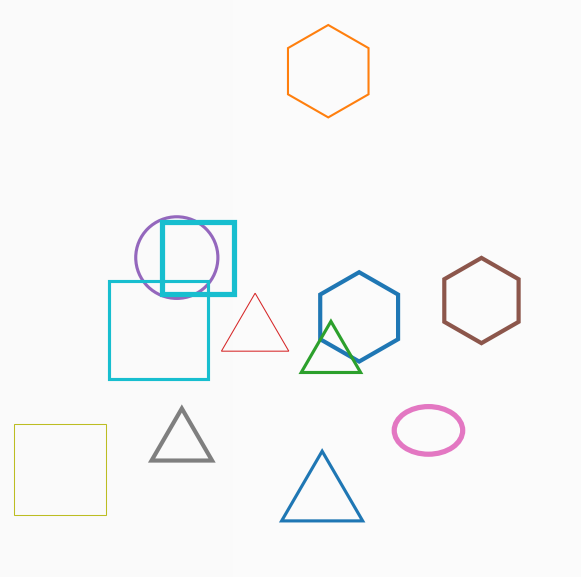[{"shape": "triangle", "thickness": 1.5, "radius": 0.4, "center": [0.554, 0.137]}, {"shape": "hexagon", "thickness": 2, "radius": 0.39, "center": [0.618, 0.45]}, {"shape": "hexagon", "thickness": 1, "radius": 0.4, "center": [0.565, 0.876]}, {"shape": "triangle", "thickness": 1.5, "radius": 0.3, "center": [0.569, 0.384]}, {"shape": "triangle", "thickness": 0.5, "radius": 0.33, "center": [0.439, 0.425]}, {"shape": "circle", "thickness": 1.5, "radius": 0.35, "center": [0.304, 0.553]}, {"shape": "hexagon", "thickness": 2, "radius": 0.37, "center": [0.828, 0.479]}, {"shape": "oval", "thickness": 2.5, "radius": 0.29, "center": [0.737, 0.254]}, {"shape": "triangle", "thickness": 2, "radius": 0.3, "center": [0.313, 0.232]}, {"shape": "square", "thickness": 0.5, "radius": 0.39, "center": [0.103, 0.187]}, {"shape": "square", "thickness": 2.5, "radius": 0.31, "center": [0.341, 0.553]}, {"shape": "square", "thickness": 1.5, "radius": 0.43, "center": [0.273, 0.427]}]